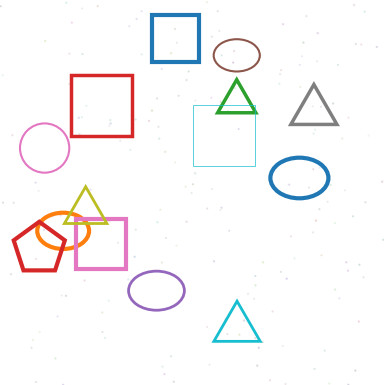[{"shape": "oval", "thickness": 3, "radius": 0.38, "center": [0.778, 0.538]}, {"shape": "square", "thickness": 3, "radius": 0.31, "center": [0.455, 0.899]}, {"shape": "oval", "thickness": 3, "radius": 0.34, "center": [0.164, 0.4]}, {"shape": "triangle", "thickness": 2.5, "radius": 0.29, "center": [0.615, 0.736]}, {"shape": "pentagon", "thickness": 3, "radius": 0.35, "center": [0.102, 0.354]}, {"shape": "square", "thickness": 2.5, "radius": 0.39, "center": [0.264, 0.725]}, {"shape": "oval", "thickness": 2, "radius": 0.36, "center": [0.406, 0.245]}, {"shape": "oval", "thickness": 1.5, "radius": 0.3, "center": [0.615, 0.856]}, {"shape": "square", "thickness": 3, "radius": 0.32, "center": [0.263, 0.366]}, {"shape": "circle", "thickness": 1.5, "radius": 0.32, "center": [0.116, 0.615]}, {"shape": "triangle", "thickness": 2.5, "radius": 0.35, "center": [0.815, 0.711]}, {"shape": "triangle", "thickness": 2, "radius": 0.32, "center": [0.222, 0.451]}, {"shape": "triangle", "thickness": 2, "radius": 0.35, "center": [0.616, 0.148]}, {"shape": "square", "thickness": 0.5, "radius": 0.4, "center": [0.581, 0.647]}]